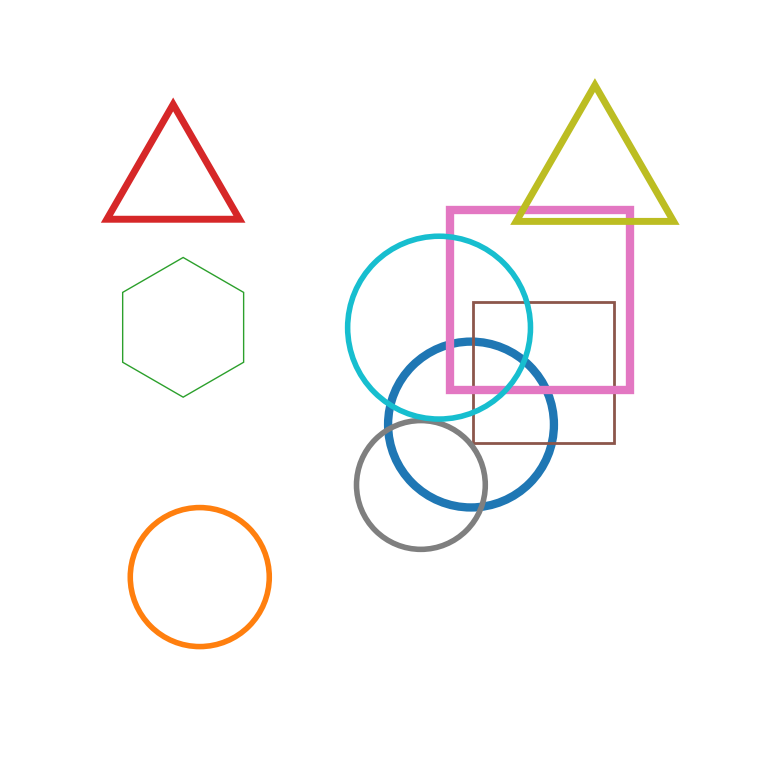[{"shape": "circle", "thickness": 3, "radius": 0.54, "center": [0.612, 0.449]}, {"shape": "circle", "thickness": 2, "radius": 0.45, "center": [0.259, 0.251]}, {"shape": "hexagon", "thickness": 0.5, "radius": 0.45, "center": [0.238, 0.575]}, {"shape": "triangle", "thickness": 2.5, "radius": 0.5, "center": [0.225, 0.765]}, {"shape": "square", "thickness": 1, "radius": 0.46, "center": [0.706, 0.517]}, {"shape": "square", "thickness": 3, "radius": 0.59, "center": [0.702, 0.61]}, {"shape": "circle", "thickness": 2, "radius": 0.42, "center": [0.547, 0.37]}, {"shape": "triangle", "thickness": 2.5, "radius": 0.59, "center": [0.773, 0.771]}, {"shape": "circle", "thickness": 2, "radius": 0.59, "center": [0.57, 0.574]}]